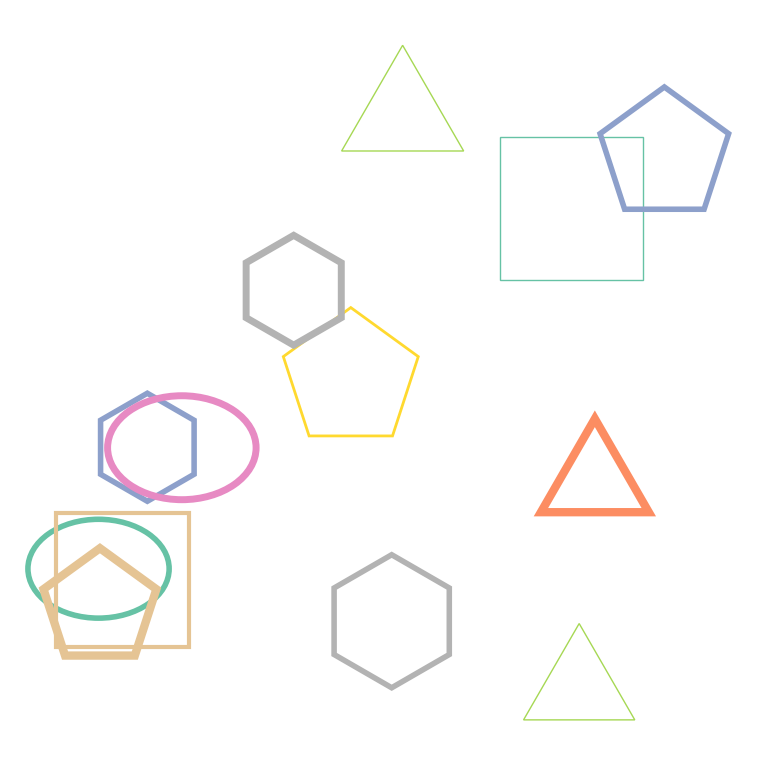[{"shape": "oval", "thickness": 2, "radius": 0.46, "center": [0.128, 0.261]}, {"shape": "square", "thickness": 0.5, "radius": 0.46, "center": [0.742, 0.729]}, {"shape": "triangle", "thickness": 3, "radius": 0.4, "center": [0.773, 0.375]}, {"shape": "pentagon", "thickness": 2, "radius": 0.44, "center": [0.863, 0.799]}, {"shape": "hexagon", "thickness": 2, "radius": 0.35, "center": [0.191, 0.419]}, {"shape": "oval", "thickness": 2.5, "radius": 0.48, "center": [0.236, 0.419]}, {"shape": "triangle", "thickness": 0.5, "radius": 0.42, "center": [0.752, 0.107]}, {"shape": "triangle", "thickness": 0.5, "radius": 0.46, "center": [0.523, 0.85]}, {"shape": "pentagon", "thickness": 1, "radius": 0.46, "center": [0.456, 0.508]}, {"shape": "square", "thickness": 1.5, "radius": 0.43, "center": [0.159, 0.247]}, {"shape": "pentagon", "thickness": 3, "radius": 0.39, "center": [0.13, 0.211]}, {"shape": "hexagon", "thickness": 2, "radius": 0.43, "center": [0.509, 0.193]}, {"shape": "hexagon", "thickness": 2.5, "radius": 0.36, "center": [0.381, 0.623]}]